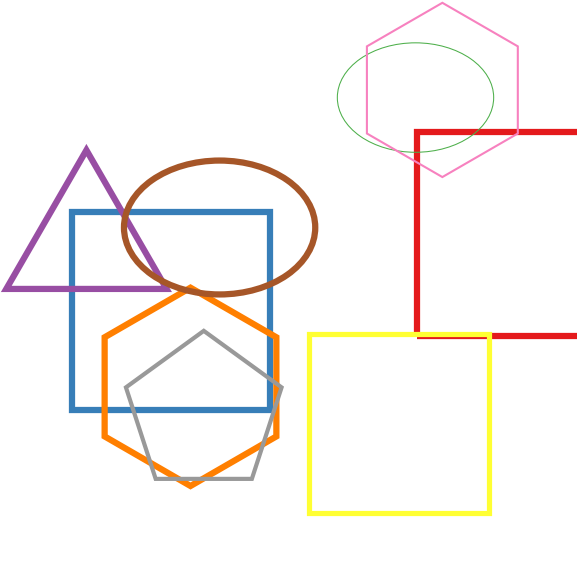[{"shape": "square", "thickness": 3, "radius": 0.88, "center": [0.898, 0.594]}, {"shape": "square", "thickness": 3, "radius": 0.86, "center": [0.295, 0.46]}, {"shape": "oval", "thickness": 0.5, "radius": 0.68, "center": [0.719, 0.83]}, {"shape": "triangle", "thickness": 3, "radius": 0.8, "center": [0.15, 0.579]}, {"shape": "hexagon", "thickness": 3, "radius": 0.86, "center": [0.33, 0.329]}, {"shape": "square", "thickness": 2.5, "radius": 0.78, "center": [0.691, 0.266]}, {"shape": "oval", "thickness": 3, "radius": 0.83, "center": [0.38, 0.605]}, {"shape": "hexagon", "thickness": 1, "radius": 0.75, "center": [0.766, 0.843]}, {"shape": "pentagon", "thickness": 2, "radius": 0.71, "center": [0.353, 0.285]}]